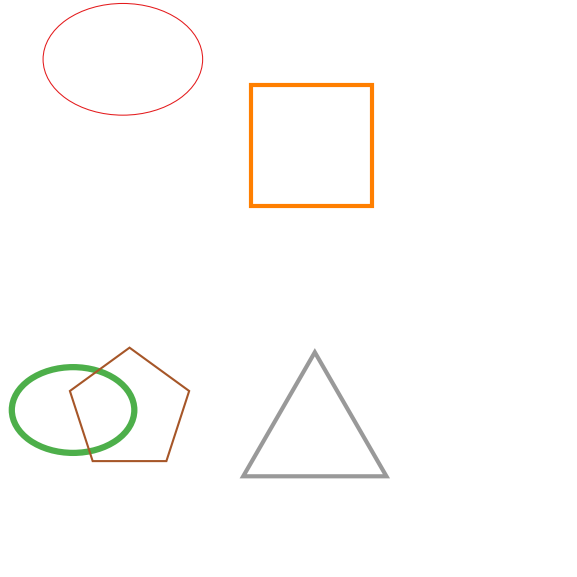[{"shape": "oval", "thickness": 0.5, "radius": 0.69, "center": [0.213, 0.896]}, {"shape": "oval", "thickness": 3, "radius": 0.53, "center": [0.127, 0.289]}, {"shape": "square", "thickness": 2, "radius": 0.52, "center": [0.539, 0.747]}, {"shape": "pentagon", "thickness": 1, "radius": 0.54, "center": [0.224, 0.289]}, {"shape": "triangle", "thickness": 2, "radius": 0.72, "center": [0.545, 0.246]}]